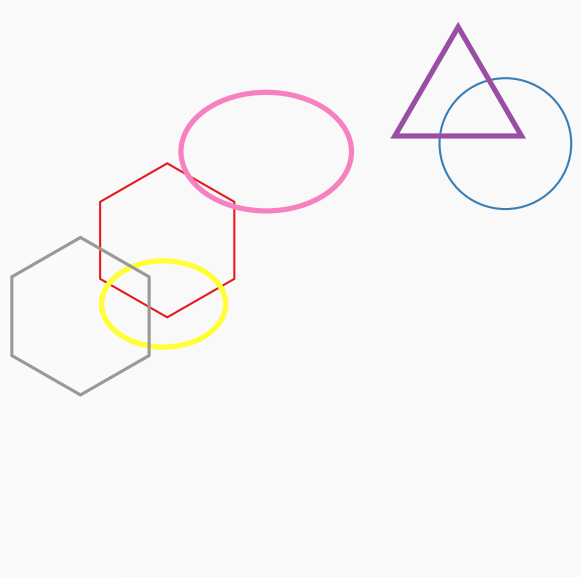[{"shape": "hexagon", "thickness": 1, "radius": 0.67, "center": [0.288, 0.583]}, {"shape": "circle", "thickness": 1, "radius": 0.57, "center": [0.869, 0.75]}, {"shape": "triangle", "thickness": 2.5, "radius": 0.63, "center": [0.788, 0.827]}, {"shape": "oval", "thickness": 2.5, "radius": 0.53, "center": [0.281, 0.473]}, {"shape": "oval", "thickness": 2.5, "radius": 0.73, "center": [0.458, 0.737]}, {"shape": "hexagon", "thickness": 1.5, "radius": 0.68, "center": [0.138, 0.452]}]